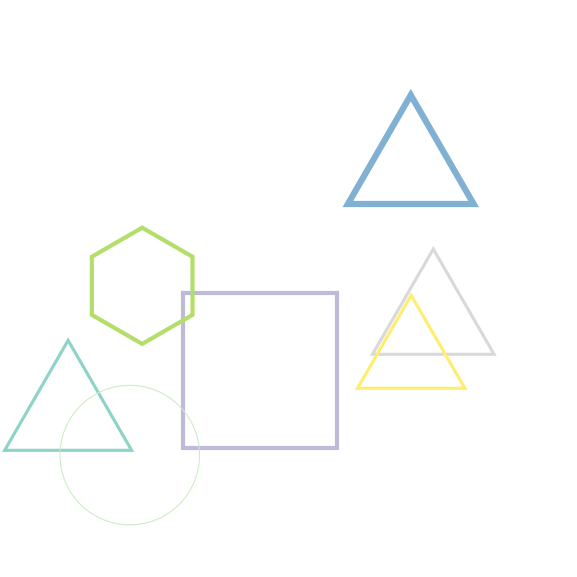[{"shape": "triangle", "thickness": 1.5, "radius": 0.63, "center": [0.118, 0.283]}, {"shape": "square", "thickness": 2, "radius": 0.67, "center": [0.45, 0.358]}, {"shape": "triangle", "thickness": 3, "radius": 0.63, "center": [0.711, 0.709]}, {"shape": "hexagon", "thickness": 2, "radius": 0.5, "center": [0.246, 0.504]}, {"shape": "triangle", "thickness": 1.5, "radius": 0.61, "center": [0.75, 0.446]}, {"shape": "circle", "thickness": 0.5, "radius": 0.6, "center": [0.225, 0.211]}, {"shape": "triangle", "thickness": 1.5, "radius": 0.54, "center": [0.712, 0.38]}]